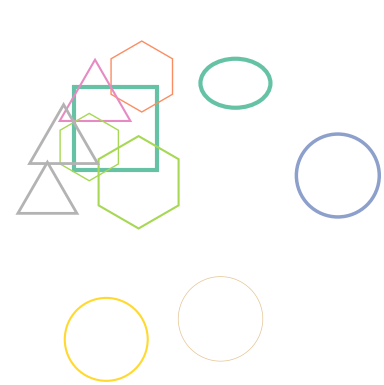[{"shape": "square", "thickness": 3, "radius": 0.54, "center": [0.299, 0.666]}, {"shape": "oval", "thickness": 3, "radius": 0.45, "center": [0.612, 0.784]}, {"shape": "hexagon", "thickness": 1, "radius": 0.46, "center": [0.368, 0.801]}, {"shape": "circle", "thickness": 2.5, "radius": 0.54, "center": [0.877, 0.544]}, {"shape": "triangle", "thickness": 1.5, "radius": 0.53, "center": [0.247, 0.739]}, {"shape": "hexagon", "thickness": 1, "radius": 0.44, "center": [0.232, 0.618]}, {"shape": "hexagon", "thickness": 1.5, "radius": 0.6, "center": [0.36, 0.527]}, {"shape": "circle", "thickness": 1.5, "radius": 0.54, "center": [0.276, 0.119]}, {"shape": "circle", "thickness": 0.5, "radius": 0.55, "center": [0.573, 0.172]}, {"shape": "triangle", "thickness": 2, "radius": 0.44, "center": [0.123, 0.49]}, {"shape": "triangle", "thickness": 2, "radius": 0.51, "center": [0.165, 0.626]}]